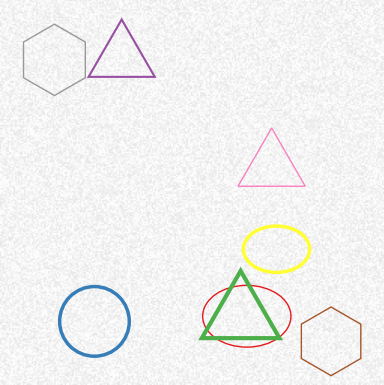[{"shape": "oval", "thickness": 1, "radius": 0.57, "center": [0.641, 0.179]}, {"shape": "circle", "thickness": 2.5, "radius": 0.45, "center": [0.245, 0.165]}, {"shape": "triangle", "thickness": 3, "radius": 0.58, "center": [0.625, 0.18]}, {"shape": "triangle", "thickness": 1.5, "radius": 0.5, "center": [0.316, 0.85]}, {"shape": "oval", "thickness": 2.5, "radius": 0.43, "center": [0.718, 0.353]}, {"shape": "hexagon", "thickness": 1, "radius": 0.45, "center": [0.86, 0.113]}, {"shape": "triangle", "thickness": 1, "radius": 0.5, "center": [0.706, 0.567]}, {"shape": "hexagon", "thickness": 1, "radius": 0.46, "center": [0.141, 0.845]}]